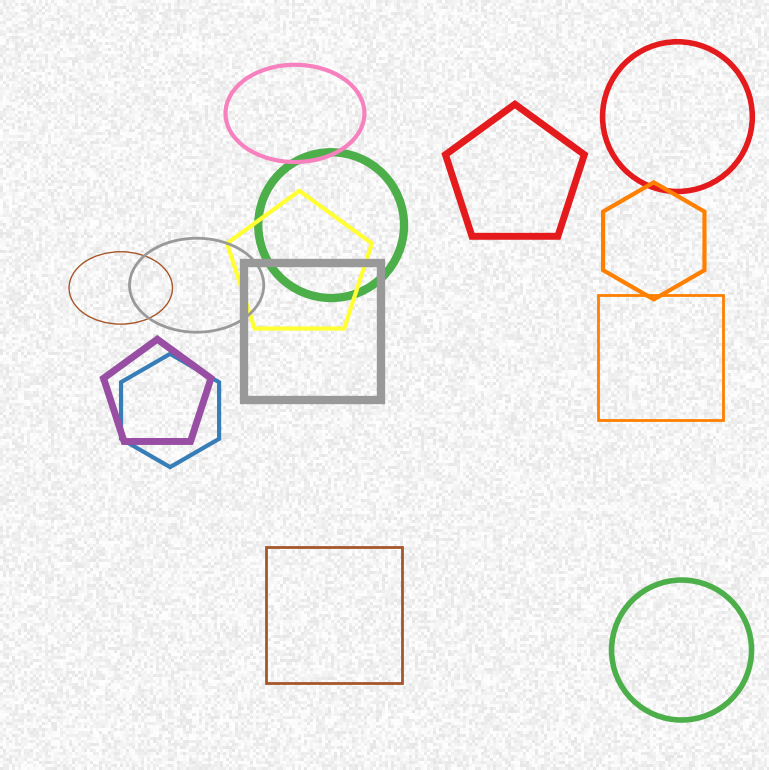[{"shape": "circle", "thickness": 2, "radius": 0.49, "center": [0.88, 0.849]}, {"shape": "pentagon", "thickness": 2.5, "radius": 0.47, "center": [0.669, 0.77]}, {"shape": "hexagon", "thickness": 1.5, "radius": 0.37, "center": [0.221, 0.467]}, {"shape": "circle", "thickness": 2, "radius": 0.45, "center": [0.885, 0.156]}, {"shape": "circle", "thickness": 3, "radius": 0.47, "center": [0.43, 0.708]}, {"shape": "pentagon", "thickness": 2.5, "radius": 0.37, "center": [0.204, 0.486]}, {"shape": "square", "thickness": 1, "radius": 0.41, "center": [0.858, 0.535]}, {"shape": "hexagon", "thickness": 1.5, "radius": 0.38, "center": [0.849, 0.687]}, {"shape": "pentagon", "thickness": 1.5, "radius": 0.49, "center": [0.389, 0.653]}, {"shape": "square", "thickness": 1, "radius": 0.44, "center": [0.434, 0.201]}, {"shape": "oval", "thickness": 0.5, "radius": 0.34, "center": [0.157, 0.626]}, {"shape": "oval", "thickness": 1.5, "radius": 0.45, "center": [0.383, 0.853]}, {"shape": "oval", "thickness": 1, "radius": 0.44, "center": [0.255, 0.63]}, {"shape": "square", "thickness": 3, "radius": 0.45, "center": [0.406, 0.57]}]